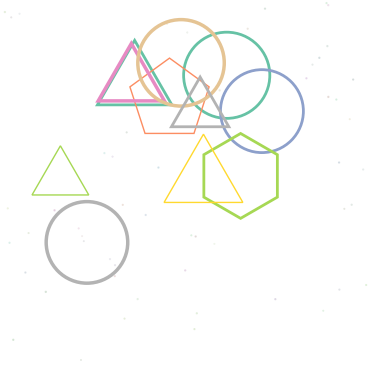[{"shape": "triangle", "thickness": 2, "radius": 0.56, "center": [0.35, 0.783]}, {"shape": "circle", "thickness": 2, "radius": 0.56, "center": [0.589, 0.804]}, {"shape": "pentagon", "thickness": 1, "radius": 0.54, "center": [0.44, 0.741]}, {"shape": "circle", "thickness": 2, "radius": 0.54, "center": [0.68, 0.711]}, {"shape": "triangle", "thickness": 2.5, "radius": 0.5, "center": [0.341, 0.788]}, {"shape": "hexagon", "thickness": 2, "radius": 0.55, "center": [0.625, 0.543]}, {"shape": "triangle", "thickness": 1, "radius": 0.43, "center": [0.157, 0.536]}, {"shape": "triangle", "thickness": 1, "radius": 0.59, "center": [0.528, 0.533]}, {"shape": "circle", "thickness": 2.5, "radius": 0.56, "center": [0.47, 0.837]}, {"shape": "triangle", "thickness": 2, "radius": 0.43, "center": [0.52, 0.714]}, {"shape": "circle", "thickness": 2.5, "radius": 0.53, "center": [0.226, 0.37]}]